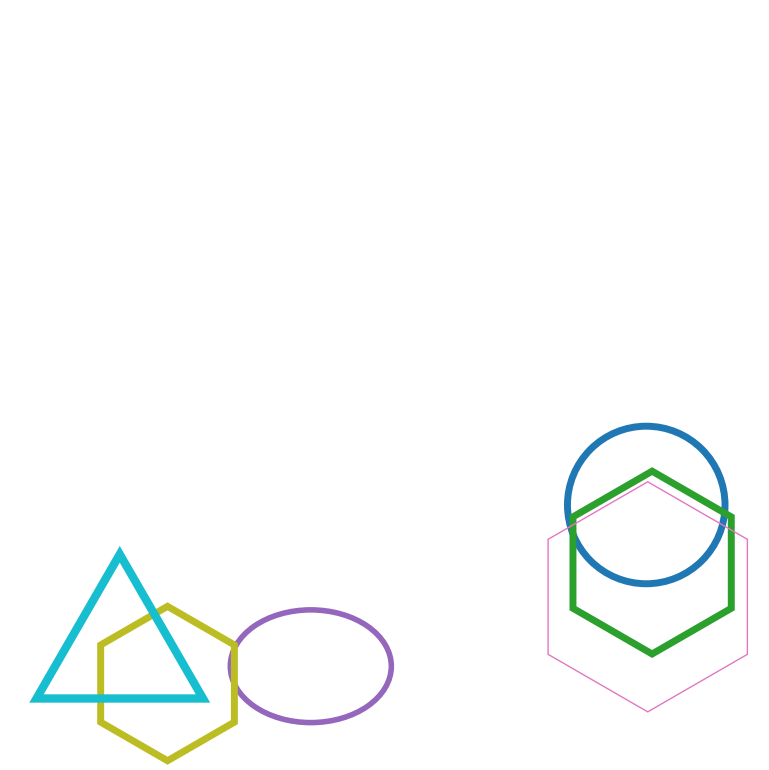[{"shape": "circle", "thickness": 2.5, "radius": 0.51, "center": [0.839, 0.344]}, {"shape": "hexagon", "thickness": 2.5, "radius": 0.59, "center": [0.847, 0.269]}, {"shape": "oval", "thickness": 2, "radius": 0.52, "center": [0.404, 0.135]}, {"shape": "hexagon", "thickness": 0.5, "radius": 0.75, "center": [0.841, 0.225]}, {"shape": "hexagon", "thickness": 2.5, "radius": 0.5, "center": [0.218, 0.112]}, {"shape": "triangle", "thickness": 3, "radius": 0.62, "center": [0.156, 0.155]}]